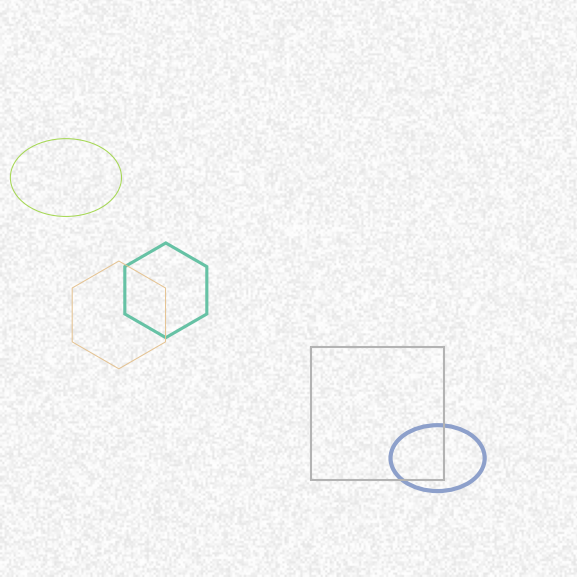[{"shape": "hexagon", "thickness": 1.5, "radius": 0.41, "center": [0.287, 0.496]}, {"shape": "oval", "thickness": 2, "radius": 0.41, "center": [0.758, 0.206]}, {"shape": "oval", "thickness": 0.5, "radius": 0.48, "center": [0.114, 0.692]}, {"shape": "hexagon", "thickness": 0.5, "radius": 0.47, "center": [0.206, 0.454]}, {"shape": "square", "thickness": 1, "radius": 0.58, "center": [0.653, 0.284]}]